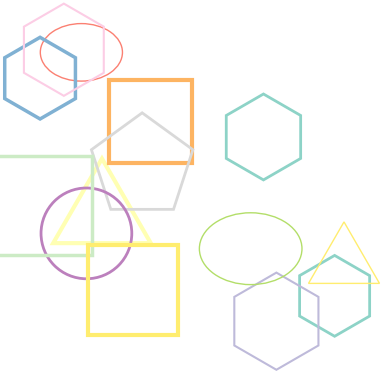[{"shape": "hexagon", "thickness": 2, "radius": 0.56, "center": [0.684, 0.644]}, {"shape": "hexagon", "thickness": 2, "radius": 0.53, "center": [0.869, 0.232]}, {"shape": "triangle", "thickness": 3, "radius": 0.73, "center": [0.265, 0.442]}, {"shape": "hexagon", "thickness": 1.5, "radius": 0.63, "center": [0.718, 0.166]}, {"shape": "oval", "thickness": 1, "radius": 0.53, "center": [0.211, 0.864]}, {"shape": "hexagon", "thickness": 2.5, "radius": 0.53, "center": [0.104, 0.797]}, {"shape": "square", "thickness": 3, "radius": 0.54, "center": [0.39, 0.684]}, {"shape": "oval", "thickness": 1, "radius": 0.67, "center": [0.651, 0.354]}, {"shape": "hexagon", "thickness": 1.5, "radius": 0.6, "center": [0.166, 0.871]}, {"shape": "pentagon", "thickness": 2, "radius": 0.69, "center": [0.369, 0.568]}, {"shape": "circle", "thickness": 2, "radius": 0.59, "center": [0.224, 0.394]}, {"shape": "square", "thickness": 2.5, "radius": 0.64, "center": [0.112, 0.466]}, {"shape": "square", "thickness": 3, "radius": 0.58, "center": [0.346, 0.246]}, {"shape": "triangle", "thickness": 1, "radius": 0.53, "center": [0.894, 0.317]}]